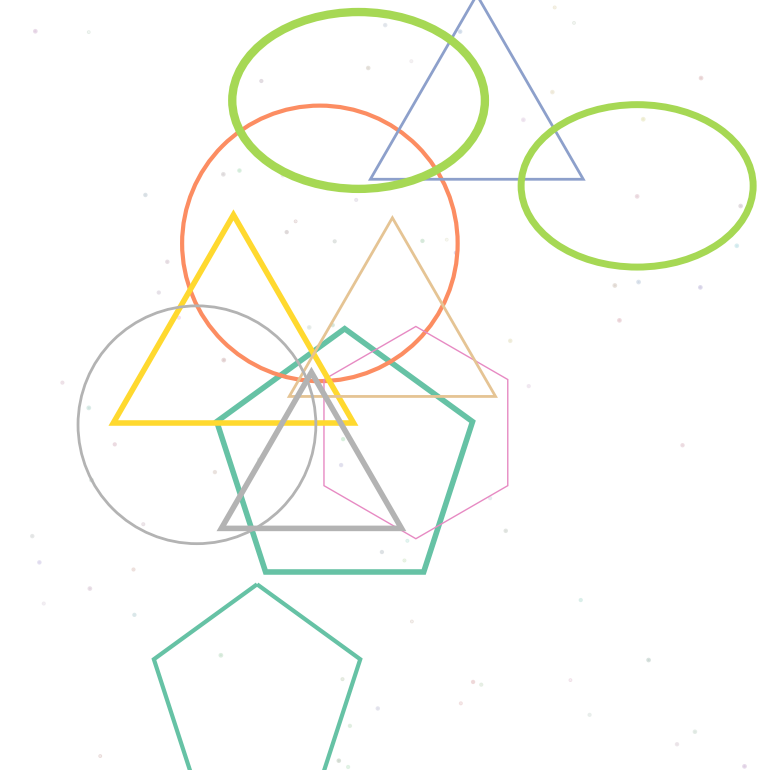[{"shape": "pentagon", "thickness": 2, "radius": 0.87, "center": [0.448, 0.398]}, {"shape": "pentagon", "thickness": 1.5, "radius": 0.7, "center": [0.334, 0.1]}, {"shape": "circle", "thickness": 1.5, "radius": 0.89, "center": [0.415, 0.684]}, {"shape": "triangle", "thickness": 1, "radius": 0.8, "center": [0.619, 0.847]}, {"shape": "hexagon", "thickness": 0.5, "radius": 0.69, "center": [0.54, 0.438]}, {"shape": "oval", "thickness": 3, "radius": 0.82, "center": [0.466, 0.87]}, {"shape": "oval", "thickness": 2.5, "radius": 0.75, "center": [0.827, 0.759]}, {"shape": "triangle", "thickness": 2, "radius": 0.9, "center": [0.303, 0.541]}, {"shape": "triangle", "thickness": 1, "radius": 0.77, "center": [0.51, 0.562]}, {"shape": "circle", "thickness": 1, "radius": 0.77, "center": [0.256, 0.448]}, {"shape": "triangle", "thickness": 2, "radius": 0.68, "center": [0.404, 0.381]}]